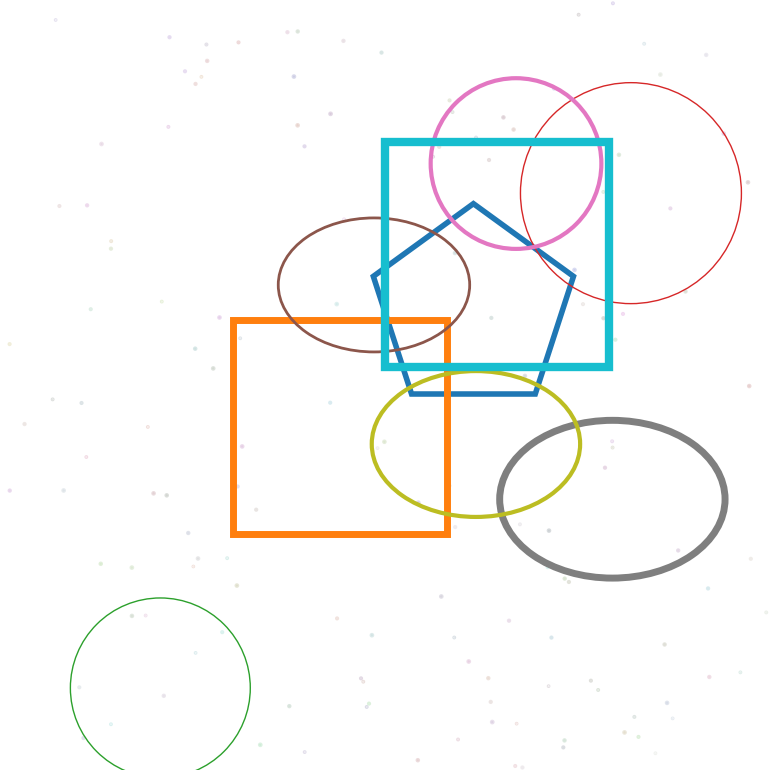[{"shape": "pentagon", "thickness": 2, "radius": 0.68, "center": [0.615, 0.599]}, {"shape": "square", "thickness": 2.5, "radius": 0.69, "center": [0.441, 0.445]}, {"shape": "circle", "thickness": 0.5, "radius": 0.58, "center": [0.208, 0.107]}, {"shape": "circle", "thickness": 0.5, "radius": 0.72, "center": [0.819, 0.749]}, {"shape": "oval", "thickness": 1, "radius": 0.62, "center": [0.486, 0.63]}, {"shape": "circle", "thickness": 1.5, "radius": 0.55, "center": [0.67, 0.788]}, {"shape": "oval", "thickness": 2.5, "radius": 0.73, "center": [0.795, 0.352]}, {"shape": "oval", "thickness": 1.5, "radius": 0.68, "center": [0.618, 0.423]}, {"shape": "square", "thickness": 3, "radius": 0.73, "center": [0.645, 0.669]}]